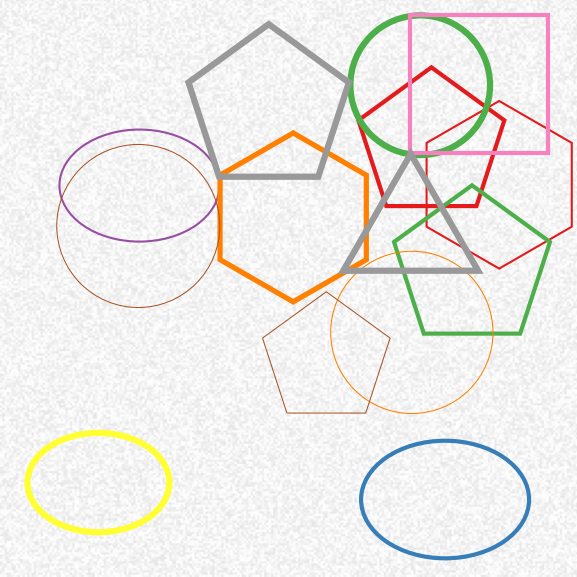[{"shape": "pentagon", "thickness": 2, "radius": 0.66, "center": [0.747, 0.75]}, {"shape": "hexagon", "thickness": 1, "radius": 0.73, "center": [0.864, 0.679]}, {"shape": "oval", "thickness": 2, "radius": 0.73, "center": [0.771, 0.134]}, {"shape": "pentagon", "thickness": 2, "radius": 0.71, "center": [0.817, 0.536]}, {"shape": "circle", "thickness": 3, "radius": 0.6, "center": [0.728, 0.852]}, {"shape": "oval", "thickness": 1, "radius": 0.69, "center": [0.242, 0.678]}, {"shape": "hexagon", "thickness": 2.5, "radius": 0.73, "center": [0.508, 0.623]}, {"shape": "circle", "thickness": 0.5, "radius": 0.7, "center": [0.713, 0.424]}, {"shape": "oval", "thickness": 3, "radius": 0.61, "center": [0.17, 0.164]}, {"shape": "circle", "thickness": 0.5, "radius": 0.71, "center": [0.239, 0.608]}, {"shape": "pentagon", "thickness": 0.5, "radius": 0.58, "center": [0.565, 0.378]}, {"shape": "square", "thickness": 2, "radius": 0.6, "center": [0.829, 0.853]}, {"shape": "pentagon", "thickness": 3, "radius": 0.73, "center": [0.465, 0.811]}, {"shape": "triangle", "thickness": 3, "radius": 0.67, "center": [0.711, 0.598]}]